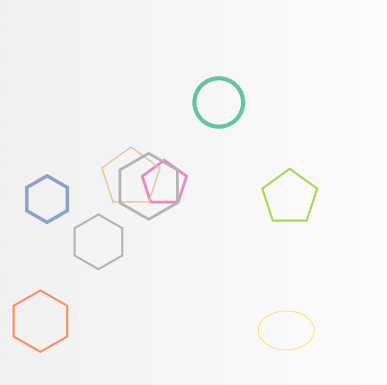[{"shape": "circle", "thickness": 3, "radius": 0.31, "center": [0.565, 0.734]}, {"shape": "hexagon", "thickness": 1.5, "radius": 0.4, "center": [0.104, 0.166]}, {"shape": "hexagon", "thickness": 2.5, "radius": 0.3, "center": [0.121, 0.483]}, {"shape": "pentagon", "thickness": 2, "radius": 0.3, "center": [0.424, 0.524]}, {"shape": "pentagon", "thickness": 1.5, "radius": 0.37, "center": [0.748, 0.487]}, {"shape": "oval", "thickness": 0.5, "radius": 0.36, "center": [0.739, 0.142]}, {"shape": "pentagon", "thickness": 1, "radius": 0.39, "center": [0.338, 0.539]}, {"shape": "hexagon", "thickness": 2, "radius": 0.43, "center": [0.384, 0.516]}, {"shape": "hexagon", "thickness": 1.5, "radius": 0.36, "center": [0.254, 0.372]}]